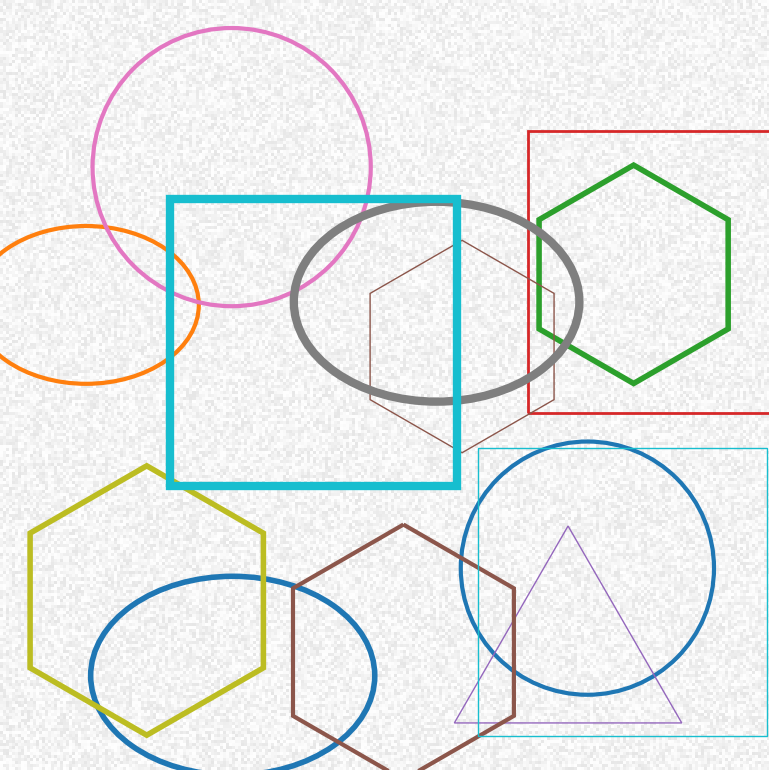[{"shape": "circle", "thickness": 1.5, "radius": 0.82, "center": [0.763, 0.262]}, {"shape": "oval", "thickness": 2, "radius": 0.92, "center": [0.302, 0.122]}, {"shape": "oval", "thickness": 1.5, "radius": 0.73, "center": [0.112, 0.604]}, {"shape": "hexagon", "thickness": 2, "radius": 0.71, "center": [0.823, 0.644]}, {"shape": "square", "thickness": 1, "radius": 0.92, "center": [0.869, 0.647]}, {"shape": "triangle", "thickness": 0.5, "radius": 0.85, "center": [0.738, 0.146]}, {"shape": "hexagon", "thickness": 0.5, "radius": 0.69, "center": [0.6, 0.55]}, {"shape": "hexagon", "thickness": 1.5, "radius": 0.83, "center": [0.524, 0.153]}, {"shape": "circle", "thickness": 1.5, "radius": 0.9, "center": [0.301, 0.783]}, {"shape": "oval", "thickness": 3, "radius": 0.93, "center": [0.567, 0.608]}, {"shape": "hexagon", "thickness": 2, "radius": 0.87, "center": [0.191, 0.22]}, {"shape": "square", "thickness": 0.5, "radius": 0.94, "center": [0.808, 0.231]}, {"shape": "square", "thickness": 3, "radius": 0.93, "center": [0.407, 0.555]}]